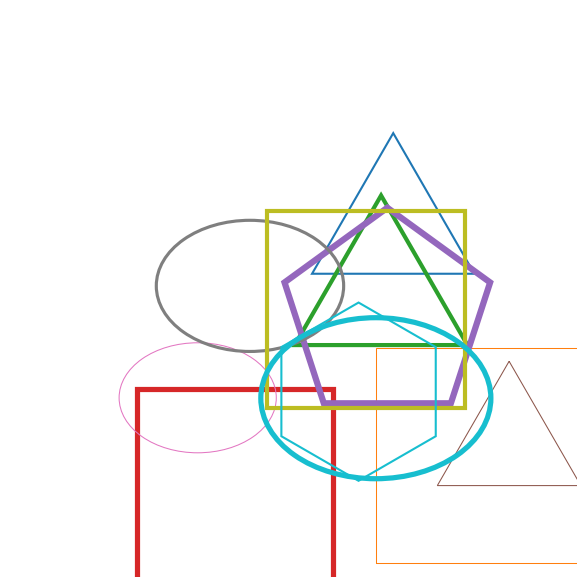[{"shape": "triangle", "thickness": 1, "radius": 0.81, "center": [0.681, 0.606]}, {"shape": "square", "thickness": 0.5, "radius": 0.93, "center": [0.837, 0.211]}, {"shape": "triangle", "thickness": 2, "radius": 0.86, "center": [0.66, 0.488]}, {"shape": "square", "thickness": 2.5, "radius": 0.85, "center": [0.406, 0.155]}, {"shape": "pentagon", "thickness": 3, "radius": 0.94, "center": [0.671, 0.452]}, {"shape": "triangle", "thickness": 0.5, "radius": 0.72, "center": [0.882, 0.23]}, {"shape": "oval", "thickness": 0.5, "radius": 0.68, "center": [0.342, 0.31]}, {"shape": "oval", "thickness": 1.5, "radius": 0.81, "center": [0.433, 0.504]}, {"shape": "square", "thickness": 2, "radius": 0.85, "center": [0.634, 0.464]}, {"shape": "oval", "thickness": 2.5, "radius": 1.0, "center": [0.651, 0.31]}, {"shape": "hexagon", "thickness": 1, "radius": 0.77, "center": [0.621, 0.321]}]